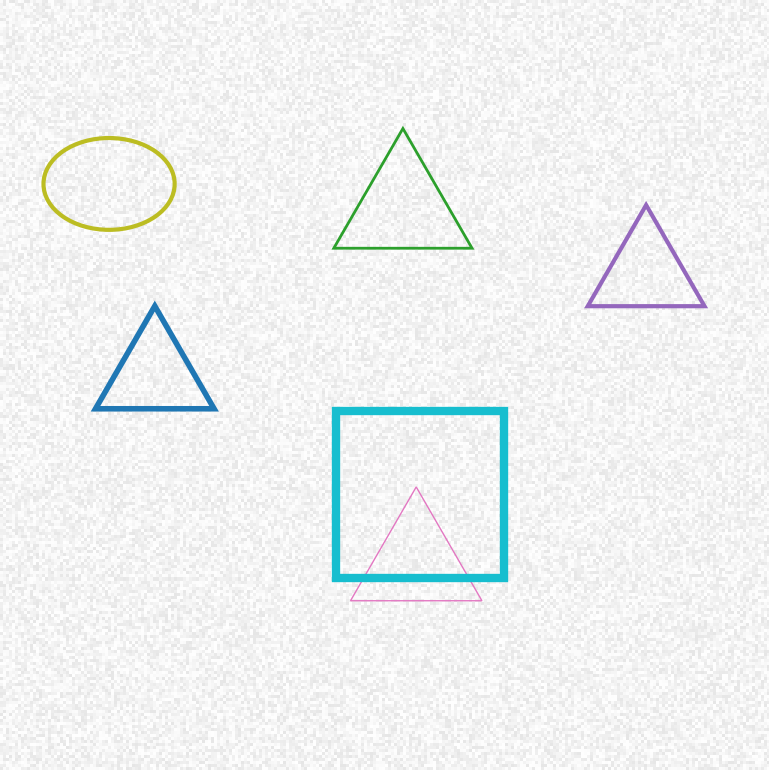[{"shape": "triangle", "thickness": 2, "radius": 0.44, "center": [0.201, 0.514]}, {"shape": "triangle", "thickness": 1, "radius": 0.52, "center": [0.523, 0.729]}, {"shape": "triangle", "thickness": 1.5, "radius": 0.44, "center": [0.839, 0.646]}, {"shape": "triangle", "thickness": 0.5, "radius": 0.49, "center": [0.541, 0.269]}, {"shape": "oval", "thickness": 1.5, "radius": 0.43, "center": [0.142, 0.761]}, {"shape": "square", "thickness": 3, "radius": 0.54, "center": [0.545, 0.358]}]